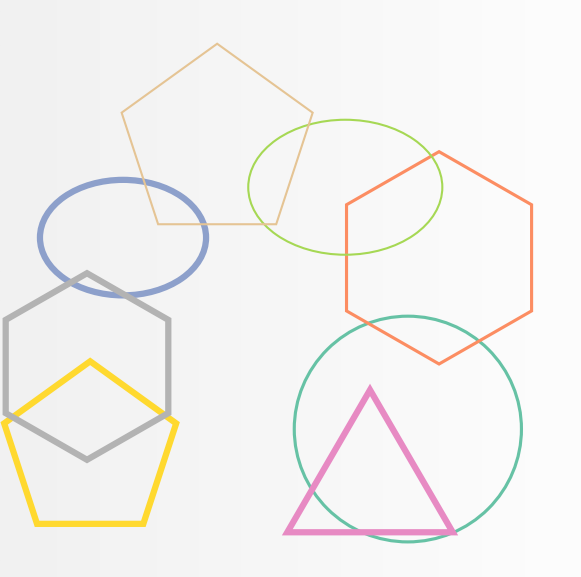[{"shape": "circle", "thickness": 1.5, "radius": 0.98, "center": [0.702, 0.256]}, {"shape": "hexagon", "thickness": 1.5, "radius": 0.92, "center": [0.755, 0.553]}, {"shape": "oval", "thickness": 3, "radius": 0.71, "center": [0.212, 0.588]}, {"shape": "triangle", "thickness": 3, "radius": 0.82, "center": [0.637, 0.16]}, {"shape": "oval", "thickness": 1, "radius": 0.83, "center": [0.594, 0.675]}, {"shape": "pentagon", "thickness": 3, "radius": 0.78, "center": [0.155, 0.218]}, {"shape": "pentagon", "thickness": 1, "radius": 0.86, "center": [0.374, 0.751]}, {"shape": "hexagon", "thickness": 3, "radius": 0.81, "center": [0.15, 0.364]}]